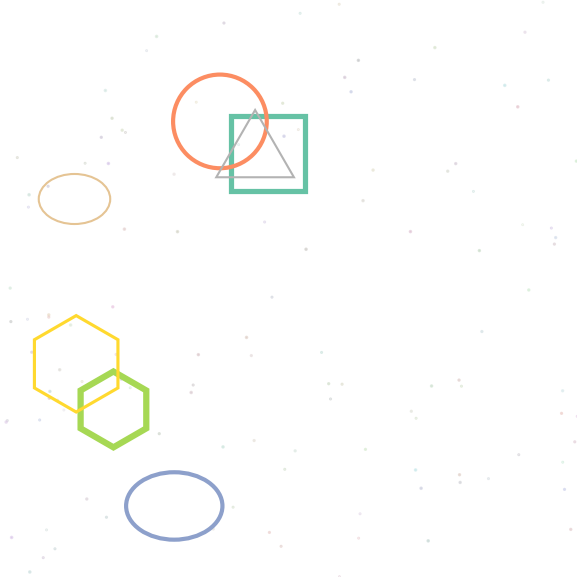[{"shape": "square", "thickness": 2.5, "radius": 0.32, "center": [0.464, 0.733]}, {"shape": "circle", "thickness": 2, "radius": 0.41, "center": [0.381, 0.789]}, {"shape": "oval", "thickness": 2, "radius": 0.42, "center": [0.302, 0.123]}, {"shape": "hexagon", "thickness": 3, "radius": 0.33, "center": [0.196, 0.29]}, {"shape": "hexagon", "thickness": 1.5, "radius": 0.42, "center": [0.132, 0.369]}, {"shape": "oval", "thickness": 1, "radius": 0.31, "center": [0.129, 0.655]}, {"shape": "triangle", "thickness": 1, "radius": 0.39, "center": [0.442, 0.731]}]